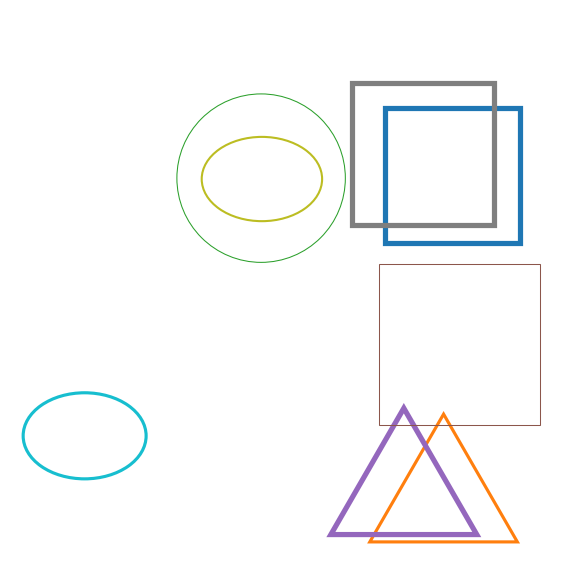[{"shape": "square", "thickness": 2.5, "radius": 0.58, "center": [0.783, 0.696]}, {"shape": "triangle", "thickness": 1.5, "radius": 0.74, "center": [0.768, 0.135]}, {"shape": "circle", "thickness": 0.5, "radius": 0.73, "center": [0.452, 0.691]}, {"shape": "triangle", "thickness": 2.5, "radius": 0.73, "center": [0.699, 0.146]}, {"shape": "square", "thickness": 0.5, "radius": 0.7, "center": [0.796, 0.403]}, {"shape": "square", "thickness": 2.5, "radius": 0.61, "center": [0.733, 0.732]}, {"shape": "oval", "thickness": 1, "radius": 0.52, "center": [0.454, 0.689]}, {"shape": "oval", "thickness": 1.5, "radius": 0.53, "center": [0.147, 0.244]}]